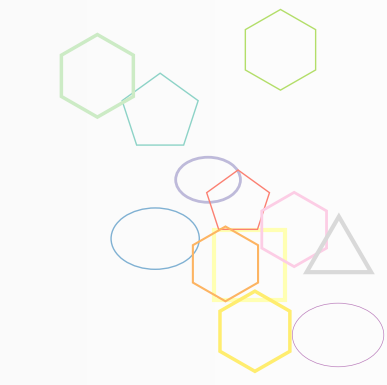[{"shape": "pentagon", "thickness": 1, "radius": 0.52, "center": [0.413, 0.707]}, {"shape": "square", "thickness": 3, "radius": 0.45, "center": [0.644, 0.311]}, {"shape": "oval", "thickness": 2, "radius": 0.42, "center": [0.537, 0.533]}, {"shape": "pentagon", "thickness": 1, "radius": 0.43, "center": [0.614, 0.473]}, {"shape": "oval", "thickness": 1, "radius": 0.57, "center": [0.4, 0.38]}, {"shape": "hexagon", "thickness": 1.5, "radius": 0.49, "center": [0.582, 0.315]}, {"shape": "hexagon", "thickness": 1, "radius": 0.52, "center": [0.724, 0.871]}, {"shape": "hexagon", "thickness": 2, "radius": 0.48, "center": [0.759, 0.404]}, {"shape": "triangle", "thickness": 3, "radius": 0.48, "center": [0.875, 0.341]}, {"shape": "oval", "thickness": 0.5, "radius": 0.59, "center": [0.872, 0.13]}, {"shape": "hexagon", "thickness": 2.5, "radius": 0.54, "center": [0.251, 0.803]}, {"shape": "hexagon", "thickness": 2.5, "radius": 0.52, "center": [0.658, 0.14]}]